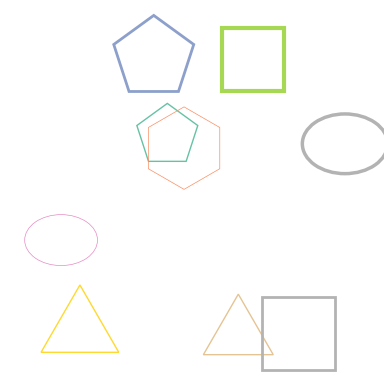[{"shape": "pentagon", "thickness": 1, "radius": 0.42, "center": [0.435, 0.648]}, {"shape": "hexagon", "thickness": 0.5, "radius": 0.54, "center": [0.478, 0.615]}, {"shape": "pentagon", "thickness": 2, "radius": 0.55, "center": [0.399, 0.851]}, {"shape": "oval", "thickness": 0.5, "radius": 0.47, "center": [0.159, 0.376]}, {"shape": "square", "thickness": 3, "radius": 0.41, "center": [0.657, 0.846]}, {"shape": "triangle", "thickness": 1, "radius": 0.58, "center": [0.208, 0.143]}, {"shape": "triangle", "thickness": 1, "radius": 0.52, "center": [0.619, 0.131]}, {"shape": "oval", "thickness": 2.5, "radius": 0.55, "center": [0.896, 0.627]}, {"shape": "square", "thickness": 2, "radius": 0.47, "center": [0.776, 0.134]}]